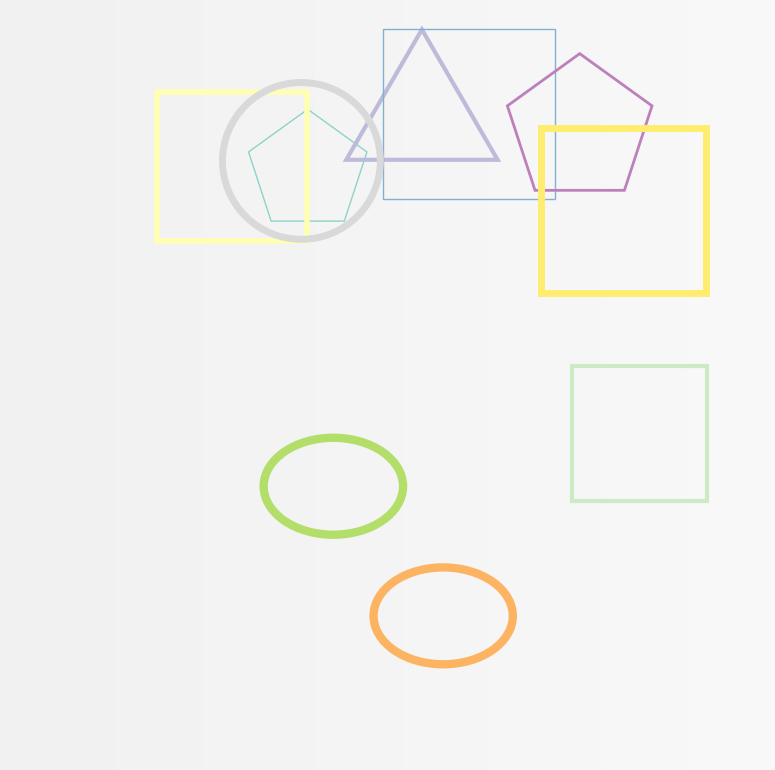[{"shape": "pentagon", "thickness": 0.5, "radius": 0.4, "center": [0.397, 0.778]}, {"shape": "square", "thickness": 2, "radius": 0.49, "center": [0.299, 0.784]}, {"shape": "triangle", "thickness": 1.5, "radius": 0.56, "center": [0.544, 0.849]}, {"shape": "square", "thickness": 0.5, "radius": 0.55, "center": [0.605, 0.852]}, {"shape": "oval", "thickness": 3, "radius": 0.45, "center": [0.572, 0.2]}, {"shape": "oval", "thickness": 3, "radius": 0.45, "center": [0.43, 0.369]}, {"shape": "circle", "thickness": 2.5, "radius": 0.51, "center": [0.389, 0.791]}, {"shape": "pentagon", "thickness": 1, "radius": 0.49, "center": [0.748, 0.832]}, {"shape": "square", "thickness": 1.5, "radius": 0.44, "center": [0.825, 0.437]}, {"shape": "square", "thickness": 2.5, "radius": 0.53, "center": [0.804, 0.727]}]